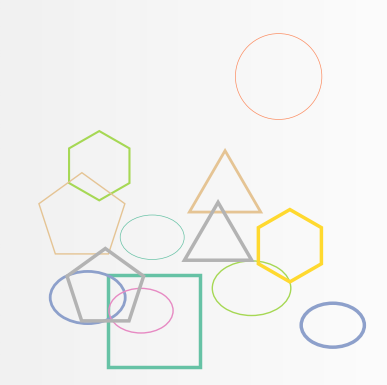[{"shape": "square", "thickness": 2.5, "radius": 0.6, "center": [0.398, 0.165]}, {"shape": "oval", "thickness": 0.5, "radius": 0.41, "center": [0.393, 0.384]}, {"shape": "circle", "thickness": 0.5, "radius": 0.56, "center": [0.719, 0.801]}, {"shape": "oval", "thickness": 2.5, "radius": 0.41, "center": [0.859, 0.155]}, {"shape": "oval", "thickness": 2, "radius": 0.48, "center": [0.226, 0.227]}, {"shape": "oval", "thickness": 1, "radius": 0.41, "center": [0.364, 0.193]}, {"shape": "oval", "thickness": 1, "radius": 0.51, "center": [0.649, 0.251]}, {"shape": "hexagon", "thickness": 1.5, "radius": 0.45, "center": [0.256, 0.57]}, {"shape": "hexagon", "thickness": 2.5, "radius": 0.47, "center": [0.748, 0.362]}, {"shape": "pentagon", "thickness": 1, "radius": 0.58, "center": [0.211, 0.435]}, {"shape": "triangle", "thickness": 2, "radius": 0.53, "center": [0.581, 0.502]}, {"shape": "pentagon", "thickness": 2.5, "radius": 0.52, "center": [0.272, 0.251]}, {"shape": "triangle", "thickness": 2.5, "radius": 0.5, "center": [0.563, 0.374]}]